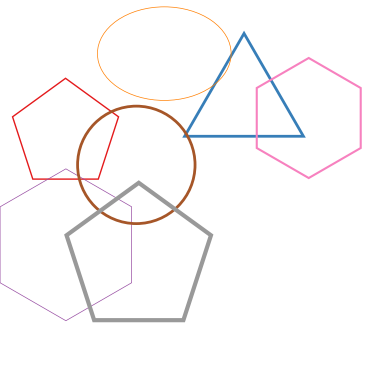[{"shape": "pentagon", "thickness": 1, "radius": 0.72, "center": [0.17, 0.652]}, {"shape": "triangle", "thickness": 2, "radius": 0.89, "center": [0.634, 0.735]}, {"shape": "hexagon", "thickness": 0.5, "radius": 0.99, "center": [0.171, 0.364]}, {"shape": "oval", "thickness": 0.5, "radius": 0.87, "center": [0.427, 0.861]}, {"shape": "circle", "thickness": 2, "radius": 0.76, "center": [0.354, 0.572]}, {"shape": "hexagon", "thickness": 1.5, "radius": 0.78, "center": [0.802, 0.693]}, {"shape": "pentagon", "thickness": 3, "radius": 0.99, "center": [0.36, 0.328]}]